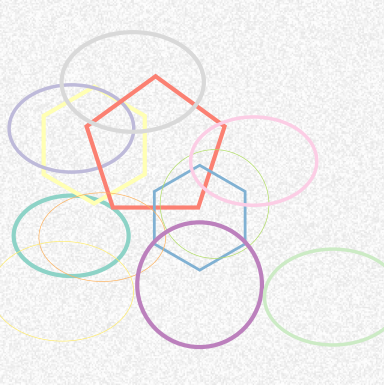[{"shape": "oval", "thickness": 3, "radius": 0.75, "center": [0.185, 0.387]}, {"shape": "hexagon", "thickness": 3, "radius": 0.76, "center": [0.245, 0.623]}, {"shape": "oval", "thickness": 2.5, "radius": 0.81, "center": [0.186, 0.666]}, {"shape": "pentagon", "thickness": 3, "radius": 0.94, "center": [0.404, 0.613]}, {"shape": "hexagon", "thickness": 2, "radius": 0.68, "center": [0.519, 0.435]}, {"shape": "oval", "thickness": 0.5, "radius": 0.82, "center": [0.266, 0.384]}, {"shape": "circle", "thickness": 0.5, "radius": 0.71, "center": [0.557, 0.47]}, {"shape": "oval", "thickness": 2.5, "radius": 0.82, "center": [0.659, 0.582]}, {"shape": "oval", "thickness": 3, "radius": 0.92, "center": [0.345, 0.787]}, {"shape": "circle", "thickness": 3, "radius": 0.81, "center": [0.518, 0.261]}, {"shape": "oval", "thickness": 2.5, "radius": 0.89, "center": [0.865, 0.228]}, {"shape": "oval", "thickness": 0.5, "radius": 0.93, "center": [0.162, 0.243]}]